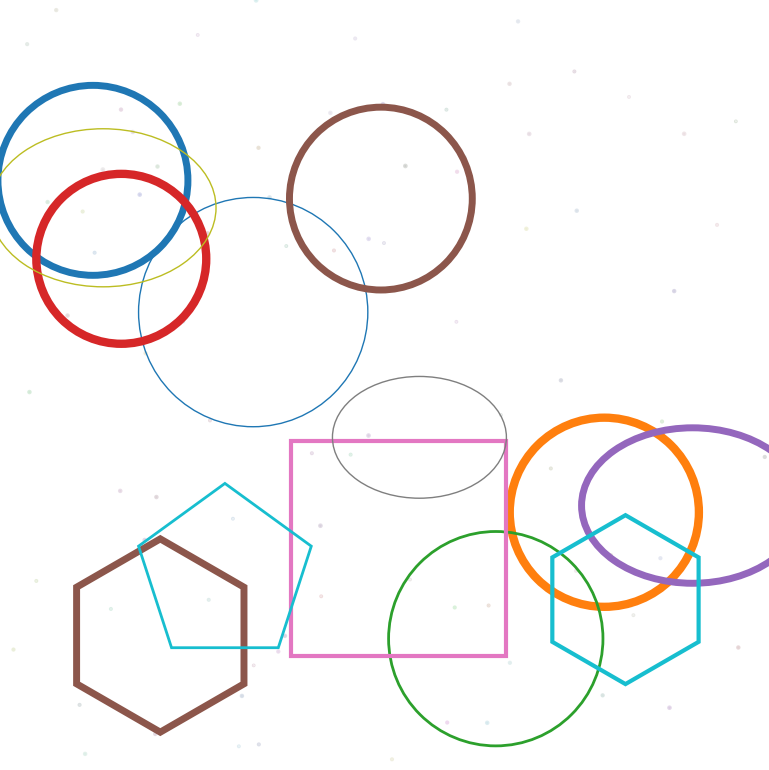[{"shape": "circle", "thickness": 2.5, "radius": 0.62, "center": [0.121, 0.766]}, {"shape": "circle", "thickness": 0.5, "radius": 0.74, "center": [0.329, 0.595]}, {"shape": "circle", "thickness": 3, "radius": 0.61, "center": [0.785, 0.335]}, {"shape": "circle", "thickness": 1, "radius": 0.7, "center": [0.644, 0.171]}, {"shape": "circle", "thickness": 3, "radius": 0.55, "center": [0.158, 0.664]}, {"shape": "oval", "thickness": 2.5, "radius": 0.72, "center": [0.9, 0.343]}, {"shape": "circle", "thickness": 2.5, "radius": 0.59, "center": [0.495, 0.742]}, {"shape": "hexagon", "thickness": 2.5, "radius": 0.63, "center": [0.208, 0.175]}, {"shape": "square", "thickness": 1.5, "radius": 0.7, "center": [0.518, 0.288]}, {"shape": "oval", "thickness": 0.5, "radius": 0.56, "center": [0.545, 0.432]}, {"shape": "oval", "thickness": 0.5, "radius": 0.73, "center": [0.134, 0.73]}, {"shape": "pentagon", "thickness": 1, "radius": 0.59, "center": [0.292, 0.254]}, {"shape": "hexagon", "thickness": 1.5, "radius": 0.55, "center": [0.812, 0.221]}]